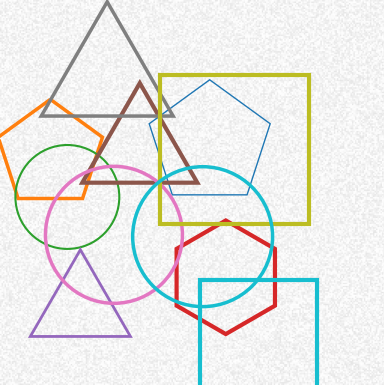[{"shape": "pentagon", "thickness": 1, "radius": 0.83, "center": [0.545, 0.628]}, {"shape": "pentagon", "thickness": 2.5, "radius": 0.71, "center": [0.131, 0.6]}, {"shape": "circle", "thickness": 1.5, "radius": 0.67, "center": [0.175, 0.488]}, {"shape": "hexagon", "thickness": 3, "radius": 0.74, "center": [0.586, 0.28]}, {"shape": "triangle", "thickness": 2, "radius": 0.75, "center": [0.209, 0.201]}, {"shape": "triangle", "thickness": 3, "radius": 0.86, "center": [0.363, 0.612]}, {"shape": "circle", "thickness": 2.5, "radius": 0.89, "center": [0.296, 0.39]}, {"shape": "triangle", "thickness": 2.5, "radius": 0.99, "center": [0.278, 0.797]}, {"shape": "square", "thickness": 3, "radius": 0.97, "center": [0.61, 0.612]}, {"shape": "square", "thickness": 3, "radius": 0.76, "center": [0.671, 0.12]}, {"shape": "circle", "thickness": 2.5, "radius": 0.91, "center": [0.526, 0.385]}]